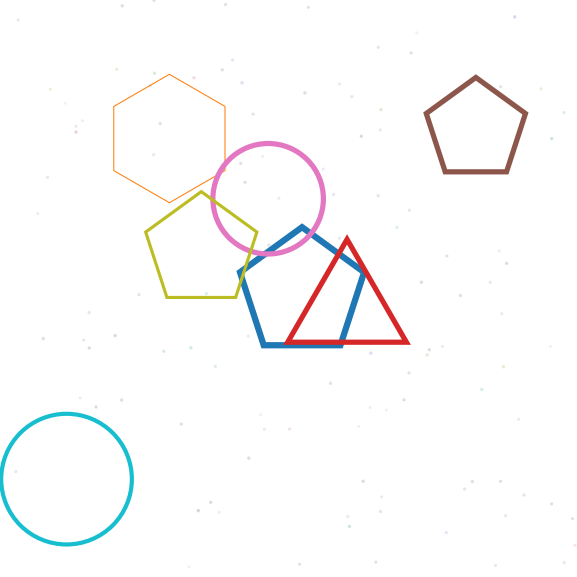[{"shape": "pentagon", "thickness": 3, "radius": 0.57, "center": [0.523, 0.493]}, {"shape": "hexagon", "thickness": 0.5, "radius": 0.56, "center": [0.293, 0.759]}, {"shape": "triangle", "thickness": 2.5, "radius": 0.59, "center": [0.601, 0.466]}, {"shape": "pentagon", "thickness": 2.5, "radius": 0.45, "center": [0.824, 0.775]}, {"shape": "circle", "thickness": 2.5, "radius": 0.48, "center": [0.464, 0.655]}, {"shape": "pentagon", "thickness": 1.5, "radius": 0.51, "center": [0.349, 0.566]}, {"shape": "circle", "thickness": 2, "radius": 0.57, "center": [0.115, 0.169]}]